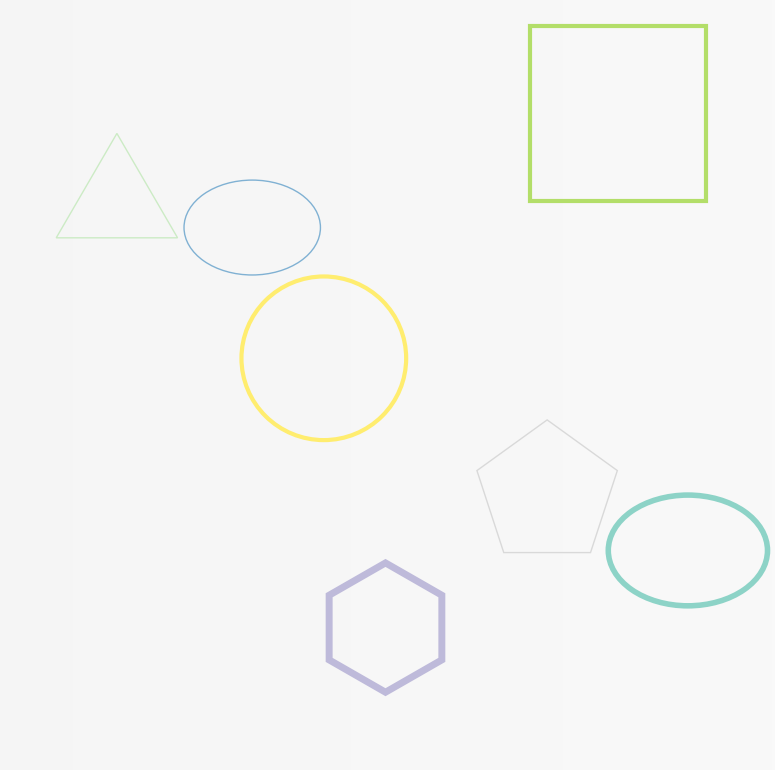[{"shape": "oval", "thickness": 2, "radius": 0.51, "center": [0.888, 0.285]}, {"shape": "hexagon", "thickness": 2.5, "radius": 0.42, "center": [0.497, 0.185]}, {"shape": "oval", "thickness": 0.5, "radius": 0.44, "center": [0.325, 0.704]}, {"shape": "square", "thickness": 1.5, "radius": 0.57, "center": [0.798, 0.853]}, {"shape": "pentagon", "thickness": 0.5, "radius": 0.48, "center": [0.706, 0.359]}, {"shape": "triangle", "thickness": 0.5, "radius": 0.45, "center": [0.151, 0.736]}, {"shape": "circle", "thickness": 1.5, "radius": 0.53, "center": [0.418, 0.535]}]